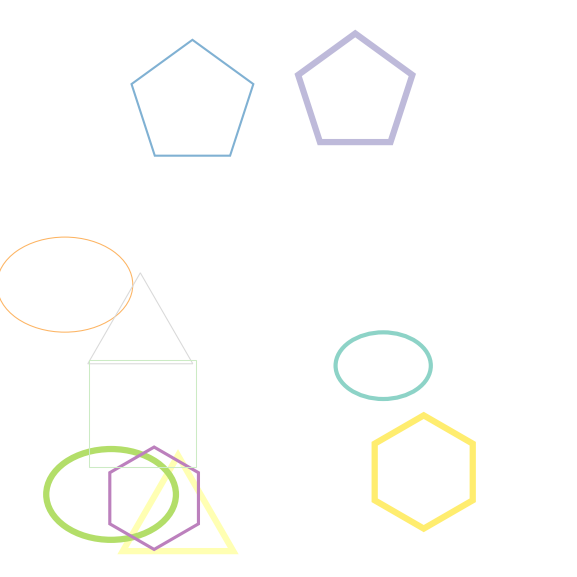[{"shape": "oval", "thickness": 2, "radius": 0.41, "center": [0.664, 0.366]}, {"shape": "triangle", "thickness": 3, "radius": 0.55, "center": [0.308, 0.1]}, {"shape": "pentagon", "thickness": 3, "radius": 0.52, "center": [0.615, 0.837]}, {"shape": "pentagon", "thickness": 1, "radius": 0.55, "center": [0.333, 0.819]}, {"shape": "oval", "thickness": 0.5, "radius": 0.59, "center": [0.112, 0.506]}, {"shape": "oval", "thickness": 3, "radius": 0.56, "center": [0.192, 0.143]}, {"shape": "triangle", "thickness": 0.5, "radius": 0.53, "center": [0.243, 0.422]}, {"shape": "hexagon", "thickness": 1.5, "radius": 0.44, "center": [0.267, 0.136]}, {"shape": "square", "thickness": 0.5, "radius": 0.46, "center": [0.247, 0.283]}, {"shape": "hexagon", "thickness": 3, "radius": 0.49, "center": [0.734, 0.182]}]